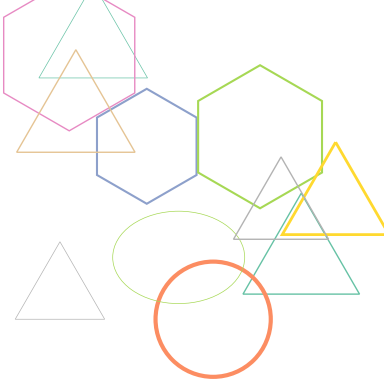[{"shape": "triangle", "thickness": 1, "radius": 0.87, "center": [0.782, 0.323]}, {"shape": "triangle", "thickness": 0.5, "radius": 0.81, "center": [0.242, 0.879]}, {"shape": "circle", "thickness": 3, "radius": 0.75, "center": [0.554, 0.171]}, {"shape": "hexagon", "thickness": 1.5, "radius": 0.75, "center": [0.381, 0.62]}, {"shape": "hexagon", "thickness": 1, "radius": 0.98, "center": [0.18, 0.857]}, {"shape": "oval", "thickness": 0.5, "radius": 0.86, "center": [0.464, 0.331]}, {"shape": "hexagon", "thickness": 1.5, "radius": 0.93, "center": [0.676, 0.645]}, {"shape": "triangle", "thickness": 2, "radius": 0.8, "center": [0.872, 0.471]}, {"shape": "triangle", "thickness": 1, "radius": 0.89, "center": [0.197, 0.693]}, {"shape": "triangle", "thickness": 0.5, "radius": 0.67, "center": [0.156, 0.238]}, {"shape": "triangle", "thickness": 1, "radius": 0.71, "center": [0.73, 0.45]}]